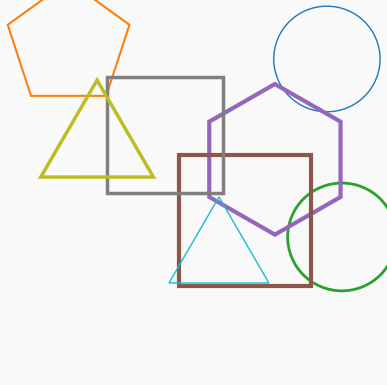[{"shape": "circle", "thickness": 1, "radius": 0.69, "center": [0.844, 0.847]}, {"shape": "pentagon", "thickness": 1.5, "radius": 0.83, "center": [0.177, 0.885]}, {"shape": "circle", "thickness": 2, "radius": 0.7, "center": [0.882, 0.385]}, {"shape": "hexagon", "thickness": 3, "radius": 0.98, "center": [0.709, 0.586]}, {"shape": "square", "thickness": 3, "radius": 0.85, "center": [0.632, 0.428]}, {"shape": "square", "thickness": 2.5, "radius": 0.75, "center": [0.425, 0.649]}, {"shape": "triangle", "thickness": 2.5, "radius": 0.84, "center": [0.251, 0.624]}, {"shape": "triangle", "thickness": 1, "radius": 0.74, "center": [0.565, 0.339]}]